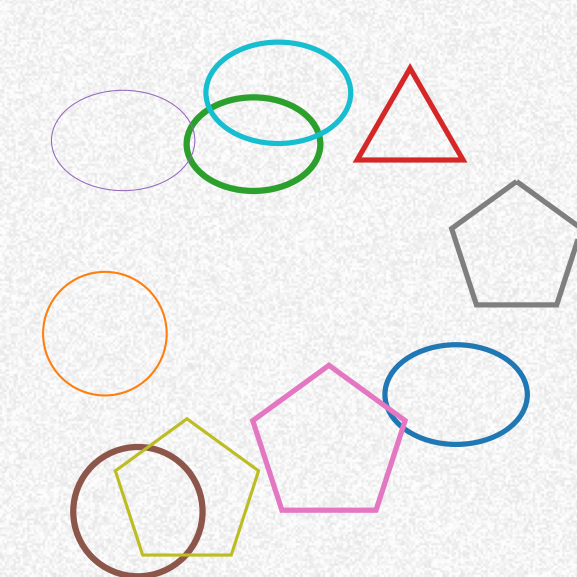[{"shape": "oval", "thickness": 2.5, "radius": 0.62, "center": [0.79, 0.316]}, {"shape": "circle", "thickness": 1, "radius": 0.54, "center": [0.182, 0.421]}, {"shape": "oval", "thickness": 3, "radius": 0.58, "center": [0.439, 0.75]}, {"shape": "triangle", "thickness": 2.5, "radius": 0.53, "center": [0.71, 0.775]}, {"shape": "oval", "thickness": 0.5, "radius": 0.62, "center": [0.213, 0.756]}, {"shape": "circle", "thickness": 3, "radius": 0.56, "center": [0.239, 0.113]}, {"shape": "pentagon", "thickness": 2.5, "radius": 0.69, "center": [0.57, 0.228]}, {"shape": "pentagon", "thickness": 2.5, "radius": 0.59, "center": [0.894, 0.567]}, {"shape": "pentagon", "thickness": 1.5, "radius": 0.65, "center": [0.324, 0.143]}, {"shape": "oval", "thickness": 2.5, "radius": 0.63, "center": [0.482, 0.838]}]